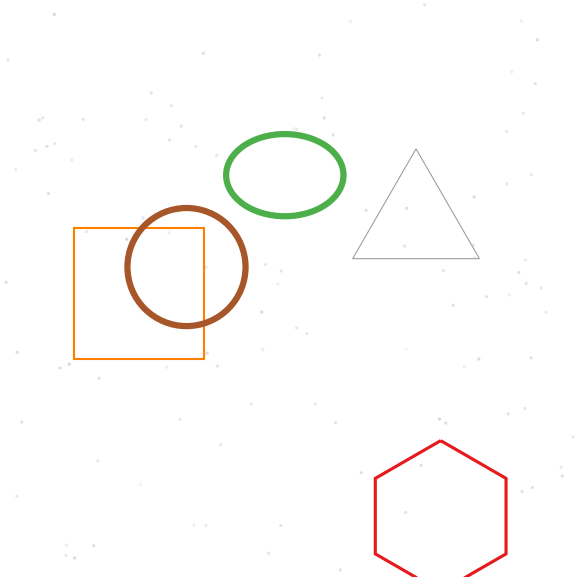[{"shape": "hexagon", "thickness": 1.5, "radius": 0.65, "center": [0.763, 0.105]}, {"shape": "oval", "thickness": 3, "radius": 0.51, "center": [0.493, 0.696]}, {"shape": "square", "thickness": 1, "radius": 0.56, "center": [0.24, 0.491]}, {"shape": "circle", "thickness": 3, "radius": 0.51, "center": [0.323, 0.537]}, {"shape": "triangle", "thickness": 0.5, "radius": 0.63, "center": [0.72, 0.615]}]